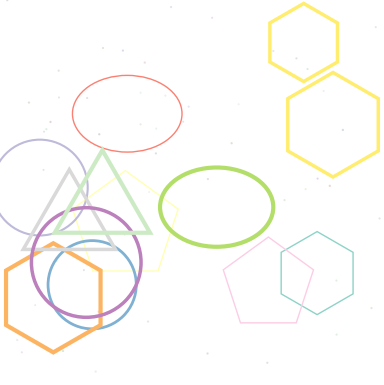[{"shape": "hexagon", "thickness": 1, "radius": 0.54, "center": [0.824, 0.291]}, {"shape": "pentagon", "thickness": 1, "radius": 0.72, "center": [0.326, 0.413]}, {"shape": "circle", "thickness": 1.5, "radius": 0.62, "center": [0.103, 0.513]}, {"shape": "oval", "thickness": 1, "radius": 0.71, "center": [0.33, 0.705]}, {"shape": "circle", "thickness": 2, "radius": 0.57, "center": [0.239, 0.26]}, {"shape": "hexagon", "thickness": 3, "radius": 0.71, "center": [0.138, 0.226]}, {"shape": "oval", "thickness": 3, "radius": 0.74, "center": [0.563, 0.462]}, {"shape": "pentagon", "thickness": 1, "radius": 0.62, "center": [0.697, 0.261]}, {"shape": "triangle", "thickness": 2.5, "radius": 0.69, "center": [0.18, 0.421]}, {"shape": "circle", "thickness": 2.5, "radius": 0.71, "center": [0.224, 0.318]}, {"shape": "triangle", "thickness": 3, "radius": 0.71, "center": [0.266, 0.467]}, {"shape": "hexagon", "thickness": 2.5, "radius": 0.51, "center": [0.789, 0.89]}, {"shape": "hexagon", "thickness": 2.5, "radius": 0.68, "center": [0.865, 0.676]}]